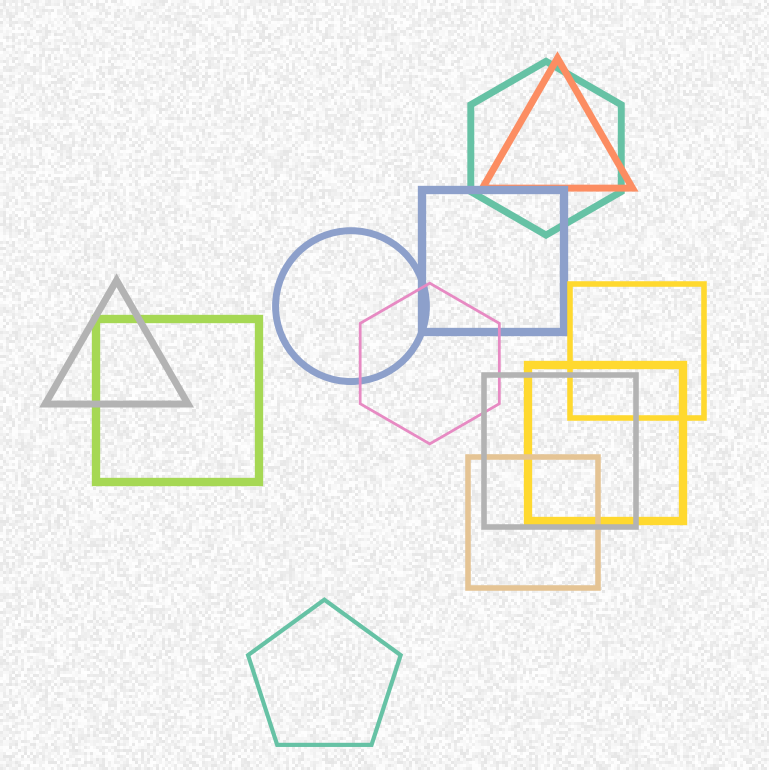[{"shape": "hexagon", "thickness": 2.5, "radius": 0.56, "center": [0.709, 0.808]}, {"shape": "pentagon", "thickness": 1.5, "radius": 0.52, "center": [0.421, 0.117]}, {"shape": "triangle", "thickness": 2.5, "radius": 0.56, "center": [0.724, 0.812]}, {"shape": "square", "thickness": 3, "radius": 0.46, "center": [0.64, 0.661]}, {"shape": "circle", "thickness": 2.5, "radius": 0.49, "center": [0.456, 0.602]}, {"shape": "hexagon", "thickness": 1, "radius": 0.52, "center": [0.558, 0.528]}, {"shape": "square", "thickness": 3, "radius": 0.53, "center": [0.23, 0.48]}, {"shape": "square", "thickness": 3, "radius": 0.5, "center": [0.786, 0.425]}, {"shape": "square", "thickness": 2, "radius": 0.44, "center": [0.827, 0.544]}, {"shape": "square", "thickness": 2, "radius": 0.42, "center": [0.692, 0.321]}, {"shape": "square", "thickness": 2, "radius": 0.49, "center": [0.727, 0.415]}, {"shape": "triangle", "thickness": 2.5, "radius": 0.54, "center": [0.151, 0.529]}]